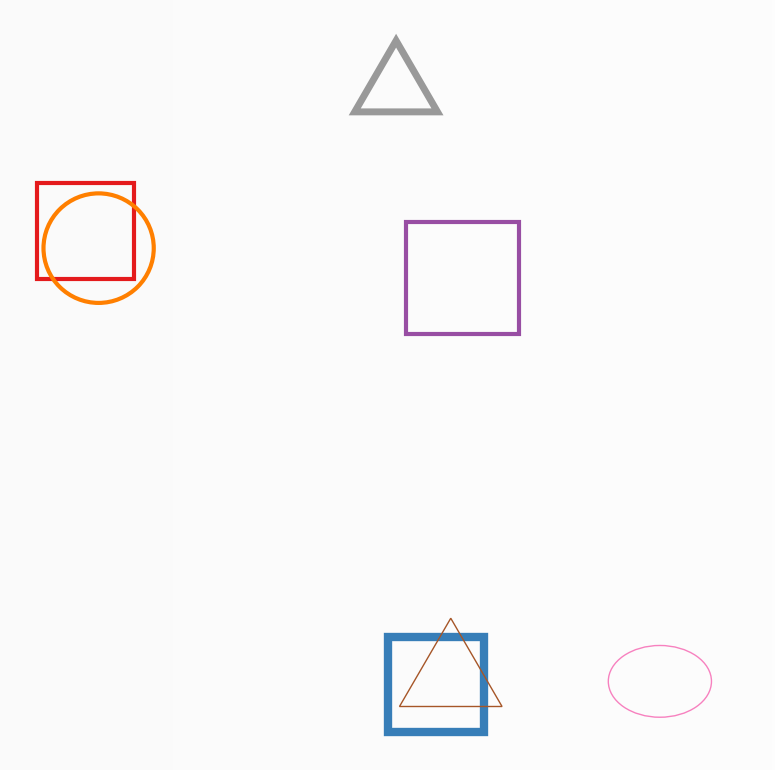[{"shape": "square", "thickness": 1.5, "radius": 0.31, "center": [0.11, 0.7]}, {"shape": "square", "thickness": 3, "radius": 0.31, "center": [0.563, 0.111]}, {"shape": "square", "thickness": 1.5, "radius": 0.36, "center": [0.596, 0.639]}, {"shape": "circle", "thickness": 1.5, "radius": 0.36, "center": [0.127, 0.678]}, {"shape": "triangle", "thickness": 0.5, "radius": 0.38, "center": [0.582, 0.121]}, {"shape": "oval", "thickness": 0.5, "radius": 0.33, "center": [0.851, 0.115]}, {"shape": "triangle", "thickness": 2.5, "radius": 0.31, "center": [0.511, 0.886]}]